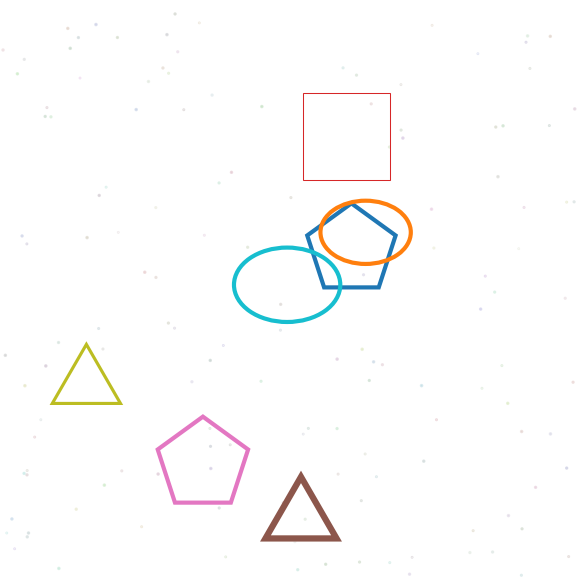[{"shape": "pentagon", "thickness": 2, "radius": 0.4, "center": [0.609, 0.567]}, {"shape": "oval", "thickness": 2, "radius": 0.39, "center": [0.633, 0.597]}, {"shape": "square", "thickness": 0.5, "radius": 0.38, "center": [0.6, 0.762]}, {"shape": "triangle", "thickness": 3, "radius": 0.36, "center": [0.521, 0.102]}, {"shape": "pentagon", "thickness": 2, "radius": 0.41, "center": [0.351, 0.195]}, {"shape": "triangle", "thickness": 1.5, "radius": 0.34, "center": [0.15, 0.335]}, {"shape": "oval", "thickness": 2, "radius": 0.46, "center": [0.497, 0.506]}]